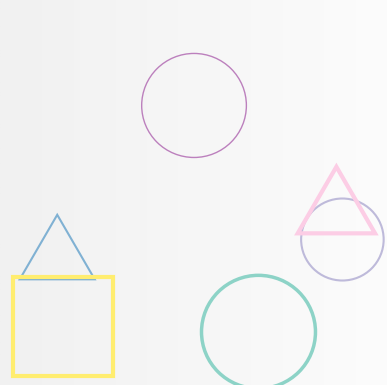[{"shape": "circle", "thickness": 2.5, "radius": 0.74, "center": [0.667, 0.138]}, {"shape": "circle", "thickness": 1.5, "radius": 0.53, "center": [0.884, 0.378]}, {"shape": "triangle", "thickness": 1.5, "radius": 0.56, "center": [0.148, 0.33]}, {"shape": "triangle", "thickness": 3, "radius": 0.58, "center": [0.868, 0.452]}, {"shape": "circle", "thickness": 1, "radius": 0.68, "center": [0.501, 0.726]}, {"shape": "square", "thickness": 3, "radius": 0.64, "center": [0.163, 0.152]}]